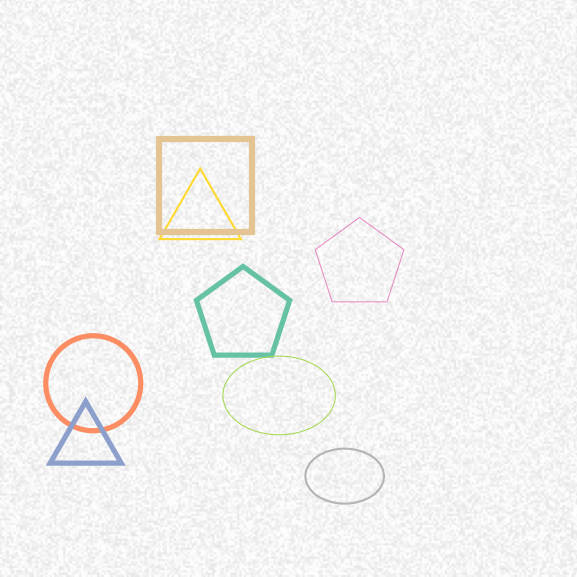[{"shape": "pentagon", "thickness": 2.5, "radius": 0.42, "center": [0.421, 0.453]}, {"shape": "circle", "thickness": 2.5, "radius": 0.41, "center": [0.161, 0.336]}, {"shape": "triangle", "thickness": 2.5, "radius": 0.36, "center": [0.148, 0.233]}, {"shape": "pentagon", "thickness": 0.5, "radius": 0.4, "center": [0.623, 0.542]}, {"shape": "oval", "thickness": 0.5, "radius": 0.49, "center": [0.483, 0.314]}, {"shape": "triangle", "thickness": 1, "radius": 0.41, "center": [0.347, 0.626]}, {"shape": "square", "thickness": 3, "radius": 0.4, "center": [0.355, 0.678]}, {"shape": "oval", "thickness": 1, "radius": 0.34, "center": [0.597, 0.175]}]